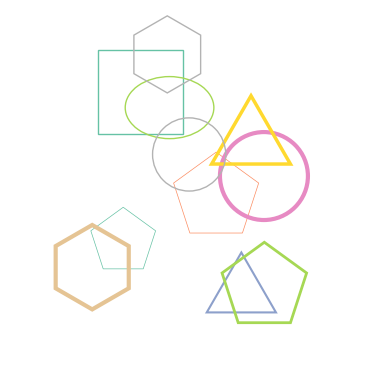[{"shape": "pentagon", "thickness": 0.5, "radius": 0.44, "center": [0.32, 0.373]}, {"shape": "square", "thickness": 1, "radius": 0.55, "center": [0.364, 0.761]}, {"shape": "pentagon", "thickness": 0.5, "radius": 0.58, "center": [0.561, 0.489]}, {"shape": "triangle", "thickness": 1.5, "radius": 0.52, "center": [0.627, 0.24]}, {"shape": "circle", "thickness": 3, "radius": 0.57, "center": [0.686, 0.543]}, {"shape": "pentagon", "thickness": 2, "radius": 0.58, "center": [0.687, 0.255]}, {"shape": "oval", "thickness": 1, "radius": 0.58, "center": [0.44, 0.72]}, {"shape": "triangle", "thickness": 2.5, "radius": 0.59, "center": [0.652, 0.633]}, {"shape": "hexagon", "thickness": 3, "radius": 0.55, "center": [0.24, 0.306]}, {"shape": "hexagon", "thickness": 1, "radius": 0.5, "center": [0.434, 0.859]}, {"shape": "circle", "thickness": 1, "radius": 0.48, "center": [0.491, 0.599]}]